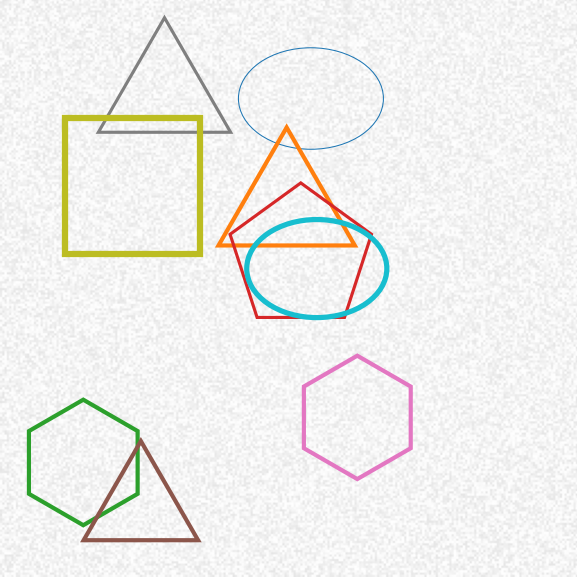[{"shape": "oval", "thickness": 0.5, "radius": 0.63, "center": [0.538, 0.829]}, {"shape": "triangle", "thickness": 2, "radius": 0.68, "center": [0.496, 0.642]}, {"shape": "hexagon", "thickness": 2, "radius": 0.54, "center": [0.144, 0.198]}, {"shape": "pentagon", "thickness": 1.5, "radius": 0.64, "center": [0.521, 0.554]}, {"shape": "triangle", "thickness": 2, "radius": 0.57, "center": [0.244, 0.121]}, {"shape": "hexagon", "thickness": 2, "radius": 0.53, "center": [0.619, 0.276]}, {"shape": "triangle", "thickness": 1.5, "radius": 0.66, "center": [0.285, 0.836]}, {"shape": "square", "thickness": 3, "radius": 0.59, "center": [0.229, 0.677]}, {"shape": "oval", "thickness": 2.5, "radius": 0.61, "center": [0.549, 0.534]}]